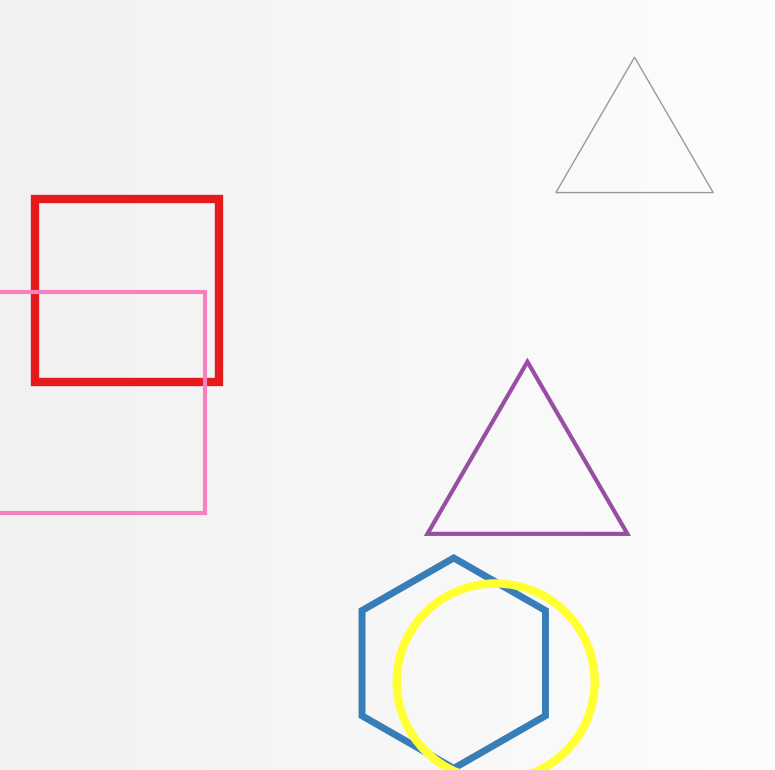[{"shape": "square", "thickness": 3, "radius": 0.59, "center": [0.164, 0.623]}, {"shape": "hexagon", "thickness": 2.5, "radius": 0.68, "center": [0.585, 0.139]}, {"shape": "triangle", "thickness": 1.5, "radius": 0.75, "center": [0.681, 0.381]}, {"shape": "circle", "thickness": 3, "radius": 0.64, "center": [0.64, 0.115]}, {"shape": "square", "thickness": 1.5, "radius": 0.72, "center": [0.121, 0.477]}, {"shape": "triangle", "thickness": 0.5, "radius": 0.59, "center": [0.819, 0.808]}]